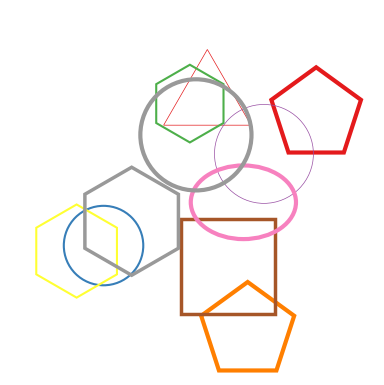[{"shape": "pentagon", "thickness": 3, "radius": 0.61, "center": [0.821, 0.703]}, {"shape": "triangle", "thickness": 0.5, "radius": 0.66, "center": [0.539, 0.74]}, {"shape": "circle", "thickness": 1.5, "radius": 0.52, "center": [0.269, 0.362]}, {"shape": "hexagon", "thickness": 1.5, "radius": 0.5, "center": [0.493, 0.731]}, {"shape": "circle", "thickness": 0.5, "radius": 0.64, "center": [0.686, 0.6]}, {"shape": "pentagon", "thickness": 3, "radius": 0.64, "center": [0.643, 0.14]}, {"shape": "hexagon", "thickness": 1.5, "radius": 0.6, "center": [0.199, 0.348]}, {"shape": "square", "thickness": 2.5, "radius": 0.61, "center": [0.592, 0.308]}, {"shape": "oval", "thickness": 3, "radius": 0.68, "center": [0.632, 0.475]}, {"shape": "circle", "thickness": 3, "radius": 0.72, "center": [0.509, 0.65]}, {"shape": "hexagon", "thickness": 2.5, "radius": 0.7, "center": [0.342, 0.425]}]